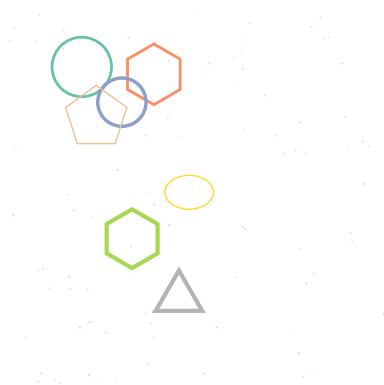[{"shape": "circle", "thickness": 2, "radius": 0.39, "center": [0.212, 0.826]}, {"shape": "hexagon", "thickness": 2, "radius": 0.39, "center": [0.4, 0.807]}, {"shape": "circle", "thickness": 2.5, "radius": 0.31, "center": [0.317, 0.735]}, {"shape": "hexagon", "thickness": 3, "radius": 0.38, "center": [0.343, 0.38]}, {"shape": "oval", "thickness": 1, "radius": 0.31, "center": [0.491, 0.501]}, {"shape": "pentagon", "thickness": 1, "radius": 0.42, "center": [0.25, 0.695]}, {"shape": "triangle", "thickness": 3, "radius": 0.35, "center": [0.465, 0.227]}]